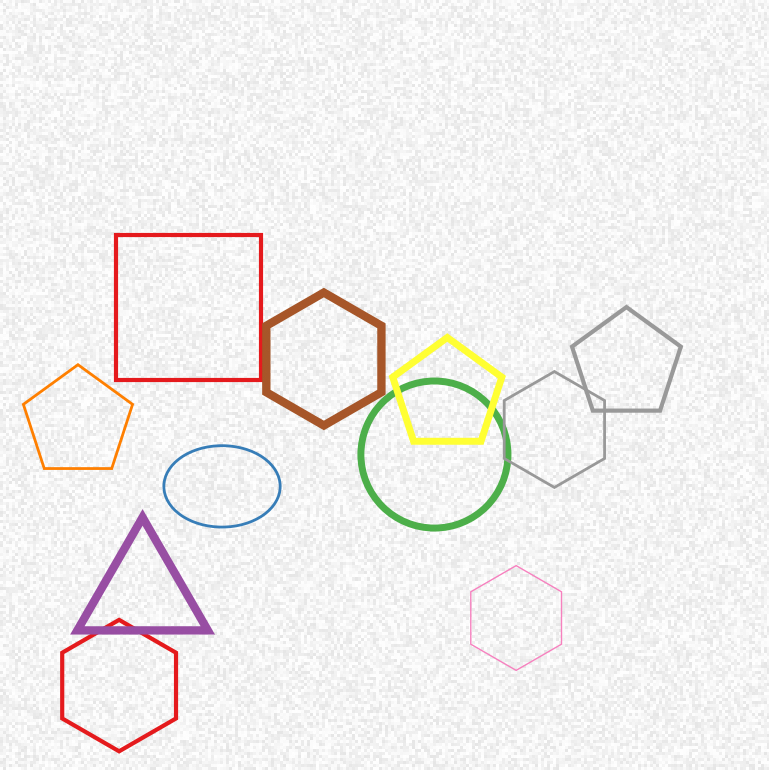[{"shape": "square", "thickness": 1.5, "radius": 0.47, "center": [0.245, 0.601]}, {"shape": "hexagon", "thickness": 1.5, "radius": 0.43, "center": [0.155, 0.11]}, {"shape": "oval", "thickness": 1, "radius": 0.38, "center": [0.288, 0.368]}, {"shape": "circle", "thickness": 2.5, "radius": 0.48, "center": [0.564, 0.41]}, {"shape": "triangle", "thickness": 3, "radius": 0.49, "center": [0.185, 0.23]}, {"shape": "pentagon", "thickness": 1, "radius": 0.37, "center": [0.101, 0.452]}, {"shape": "pentagon", "thickness": 2.5, "radius": 0.37, "center": [0.581, 0.487]}, {"shape": "hexagon", "thickness": 3, "radius": 0.43, "center": [0.421, 0.534]}, {"shape": "hexagon", "thickness": 0.5, "radius": 0.34, "center": [0.67, 0.197]}, {"shape": "pentagon", "thickness": 1.5, "radius": 0.37, "center": [0.814, 0.527]}, {"shape": "hexagon", "thickness": 1, "radius": 0.38, "center": [0.72, 0.442]}]